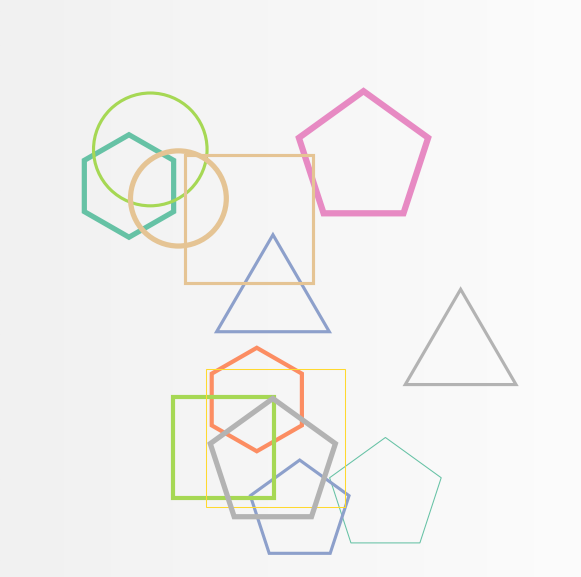[{"shape": "pentagon", "thickness": 0.5, "radius": 0.5, "center": [0.663, 0.141]}, {"shape": "hexagon", "thickness": 2.5, "radius": 0.44, "center": [0.222, 0.677]}, {"shape": "hexagon", "thickness": 2, "radius": 0.45, "center": [0.442, 0.307]}, {"shape": "triangle", "thickness": 1.5, "radius": 0.56, "center": [0.47, 0.481]}, {"shape": "pentagon", "thickness": 1.5, "radius": 0.45, "center": [0.516, 0.113]}, {"shape": "pentagon", "thickness": 3, "radius": 0.58, "center": [0.625, 0.724]}, {"shape": "circle", "thickness": 1.5, "radius": 0.49, "center": [0.259, 0.74]}, {"shape": "square", "thickness": 2, "radius": 0.44, "center": [0.385, 0.225]}, {"shape": "square", "thickness": 0.5, "radius": 0.6, "center": [0.473, 0.24]}, {"shape": "square", "thickness": 1.5, "radius": 0.55, "center": [0.429, 0.62]}, {"shape": "circle", "thickness": 2.5, "radius": 0.41, "center": [0.307, 0.656]}, {"shape": "pentagon", "thickness": 2.5, "radius": 0.57, "center": [0.469, 0.196]}, {"shape": "triangle", "thickness": 1.5, "radius": 0.55, "center": [0.792, 0.388]}]